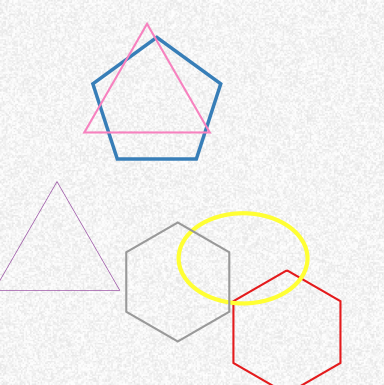[{"shape": "hexagon", "thickness": 1.5, "radius": 0.8, "center": [0.745, 0.137]}, {"shape": "pentagon", "thickness": 2.5, "radius": 0.87, "center": [0.407, 0.728]}, {"shape": "triangle", "thickness": 0.5, "radius": 0.94, "center": [0.148, 0.34]}, {"shape": "oval", "thickness": 3, "radius": 0.84, "center": [0.631, 0.329]}, {"shape": "triangle", "thickness": 1.5, "radius": 0.94, "center": [0.382, 0.75]}, {"shape": "hexagon", "thickness": 1.5, "radius": 0.77, "center": [0.462, 0.268]}]